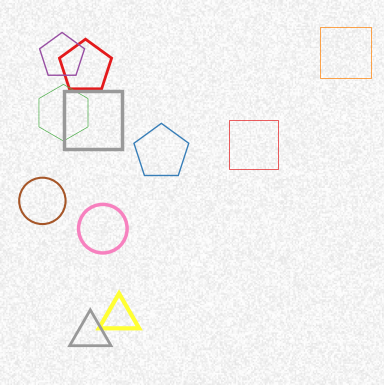[{"shape": "pentagon", "thickness": 2, "radius": 0.36, "center": [0.222, 0.827]}, {"shape": "square", "thickness": 0.5, "radius": 0.32, "center": [0.658, 0.624]}, {"shape": "pentagon", "thickness": 1, "radius": 0.37, "center": [0.419, 0.605]}, {"shape": "hexagon", "thickness": 0.5, "radius": 0.37, "center": [0.165, 0.707]}, {"shape": "pentagon", "thickness": 1, "radius": 0.31, "center": [0.161, 0.854]}, {"shape": "square", "thickness": 0.5, "radius": 0.33, "center": [0.897, 0.863]}, {"shape": "triangle", "thickness": 3, "radius": 0.3, "center": [0.309, 0.177]}, {"shape": "circle", "thickness": 1.5, "radius": 0.3, "center": [0.11, 0.478]}, {"shape": "circle", "thickness": 2.5, "radius": 0.32, "center": [0.267, 0.406]}, {"shape": "triangle", "thickness": 2, "radius": 0.31, "center": [0.235, 0.133]}, {"shape": "square", "thickness": 2.5, "radius": 0.37, "center": [0.241, 0.688]}]